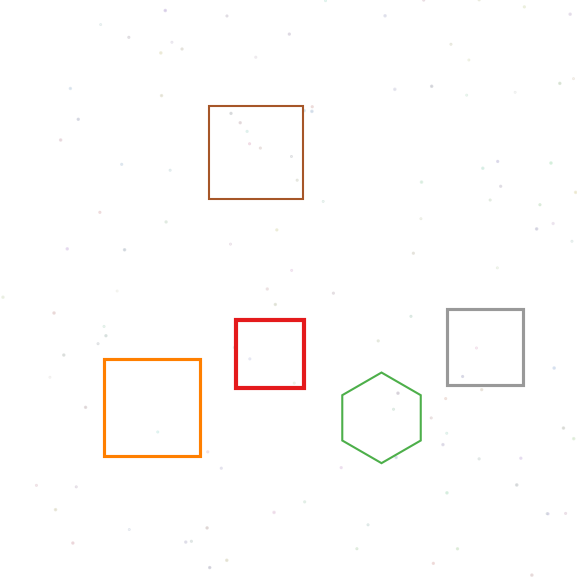[{"shape": "square", "thickness": 2, "radius": 0.29, "center": [0.467, 0.387]}, {"shape": "hexagon", "thickness": 1, "radius": 0.39, "center": [0.661, 0.276]}, {"shape": "square", "thickness": 1.5, "radius": 0.42, "center": [0.263, 0.293]}, {"shape": "square", "thickness": 1, "radius": 0.4, "center": [0.443, 0.735]}, {"shape": "square", "thickness": 1.5, "radius": 0.33, "center": [0.841, 0.398]}]